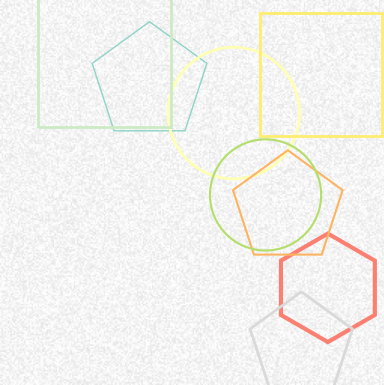[{"shape": "pentagon", "thickness": 1, "radius": 0.78, "center": [0.388, 0.787]}, {"shape": "circle", "thickness": 2, "radius": 0.85, "center": [0.607, 0.706]}, {"shape": "hexagon", "thickness": 3, "radius": 0.7, "center": [0.852, 0.252]}, {"shape": "pentagon", "thickness": 1.5, "radius": 0.75, "center": [0.748, 0.46]}, {"shape": "circle", "thickness": 1.5, "radius": 0.72, "center": [0.69, 0.494]}, {"shape": "pentagon", "thickness": 2, "radius": 0.7, "center": [0.783, 0.102]}, {"shape": "square", "thickness": 2, "radius": 0.87, "center": [0.272, 0.844]}, {"shape": "square", "thickness": 2, "radius": 0.79, "center": [0.835, 0.806]}]